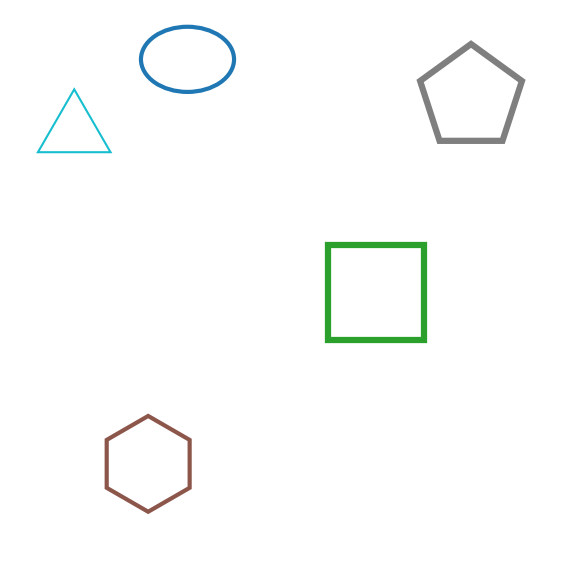[{"shape": "oval", "thickness": 2, "radius": 0.4, "center": [0.325, 0.896]}, {"shape": "square", "thickness": 3, "radius": 0.41, "center": [0.651, 0.492]}, {"shape": "hexagon", "thickness": 2, "radius": 0.41, "center": [0.257, 0.196]}, {"shape": "pentagon", "thickness": 3, "radius": 0.46, "center": [0.816, 0.83]}, {"shape": "triangle", "thickness": 1, "radius": 0.36, "center": [0.129, 0.772]}]